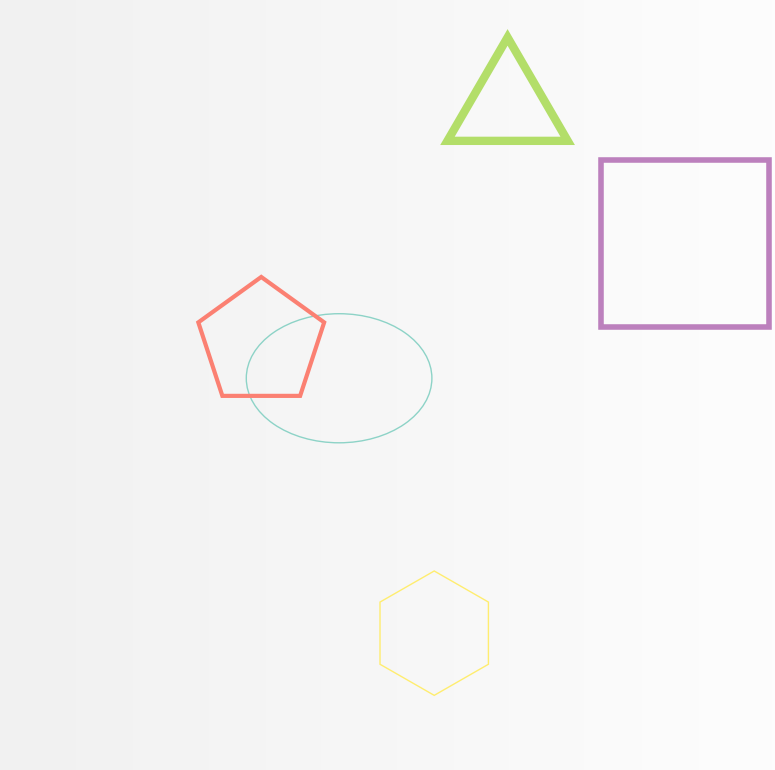[{"shape": "oval", "thickness": 0.5, "radius": 0.6, "center": [0.438, 0.509]}, {"shape": "pentagon", "thickness": 1.5, "radius": 0.43, "center": [0.337, 0.555]}, {"shape": "triangle", "thickness": 3, "radius": 0.45, "center": [0.655, 0.862]}, {"shape": "square", "thickness": 2, "radius": 0.54, "center": [0.884, 0.683]}, {"shape": "hexagon", "thickness": 0.5, "radius": 0.4, "center": [0.56, 0.178]}]